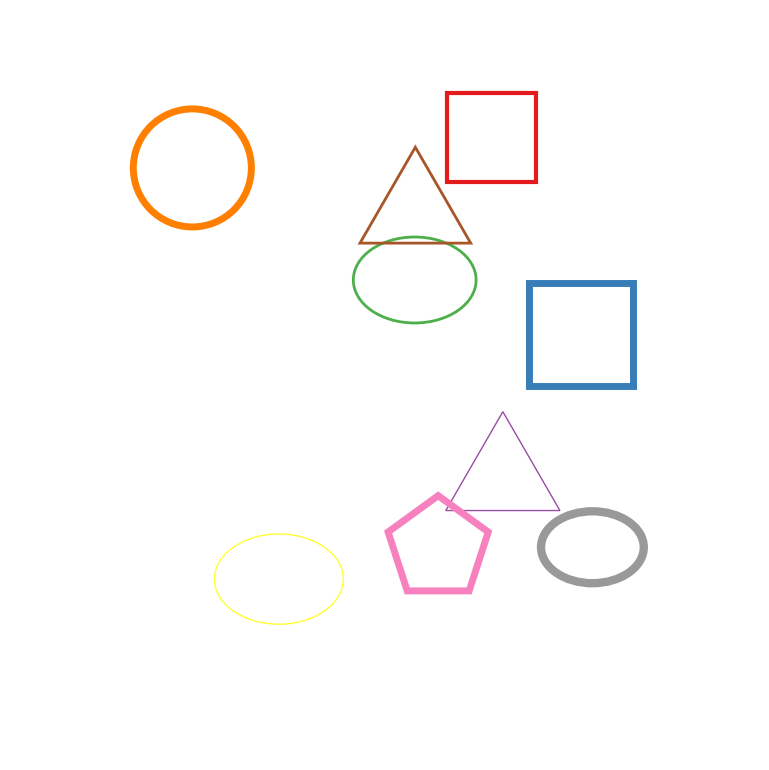[{"shape": "square", "thickness": 1.5, "radius": 0.29, "center": [0.638, 0.822]}, {"shape": "square", "thickness": 2.5, "radius": 0.34, "center": [0.755, 0.566]}, {"shape": "oval", "thickness": 1, "radius": 0.4, "center": [0.539, 0.636]}, {"shape": "triangle", "thickness": 0.5, "radius": 0.43, "center": [0.653, 0.38]}, {"shape": "circle", "thickness": 2.5, "radius": 0.38, "center": [0.25, 0.782]}, {"shape": "oval", "thickness": 0.5, "radius": 0.42, "center": [0.362, 0.248]}, {"shape": "triangle", "thickness": 1, "radius": 0.42, "center": [0.539, 0.726]}, {"shape": "pentagon", "thickness": 2.5, "radius": 0.34, "center": [0.569, 0.288]}, {"shape": "oval", "thickness": 3, "radius": 0.33, "center": [0.769, 0.289]}]